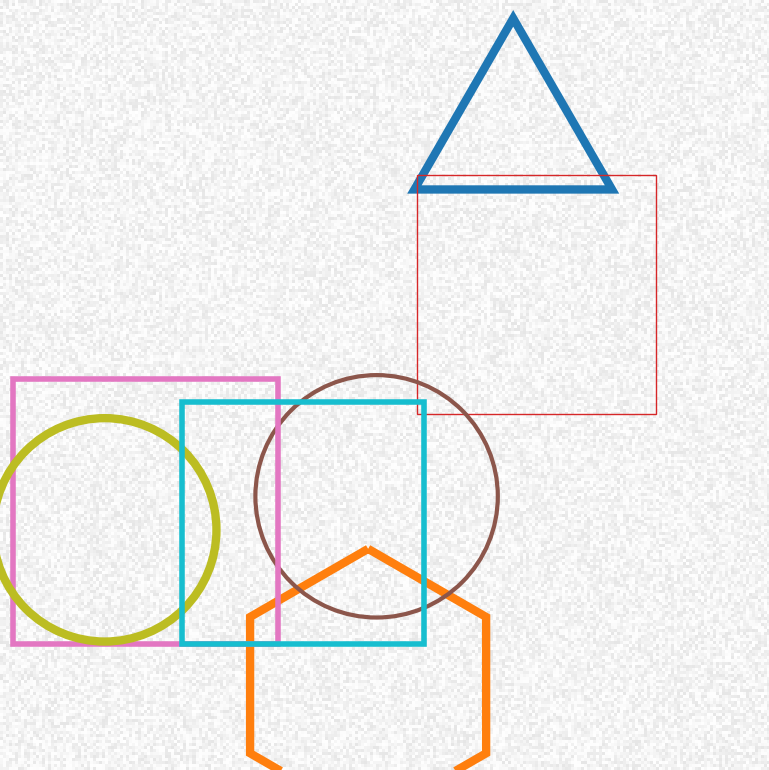[{"shape": "triangle", "thickness": 3, "radius": 0.74, "center": [0.667, 0.828]}, {"shape": "hexagon", "thickness": 3, "radius": 0.88, "center": [0.478, 0.11]}, {"shape": "square", "thickness": 0.5, "radius": 0.78, "center": [0.697, 0.618]}, {"shape": "circle", "thickness": 1.5, "radius": 0.79, "center": [0.489, 0.355]}, {"shape": "square", "thickness": 2, "radius": 0.86, "center": [0.189, 0.336]}, {"shape": "circle", "thickness": 3, "radius": 0.73, "center": [0.136, 0.312]}, {"shape": "square", "thickness": 2, "radius": 0.78, "center": [0.393, 0.321]}]